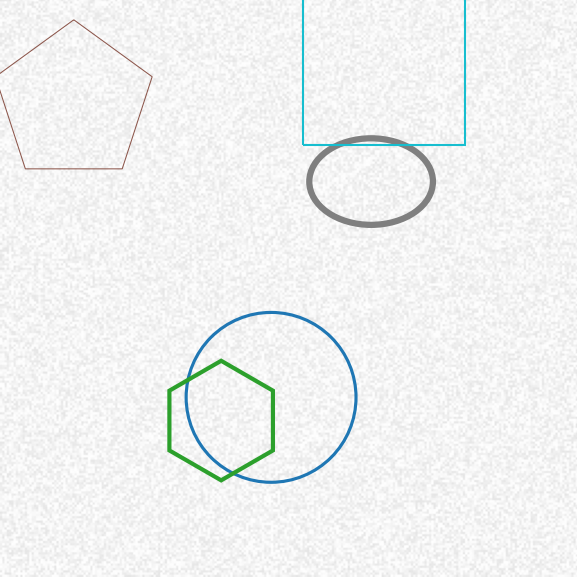[{"shape": "circle", "thickness": 1.5, "radius": 0.74, "center": [0.469, 0.311]}, {"shape": "hexagon", "thickness": 2, "radius": 0.52, "center": [0.383, 0.271]}, {"shape": "pentagon", "thickness": 0.5, "radius": 0.71, "center": [0.128, 0.822]}, {"shape": "oval", "thickness": 3, "radius": 0.54, "center": [0.643, 0.685]}, {"shape": "square", "thickness": 1, "radius": 0.7, "center": [0.665, 0.888]}]